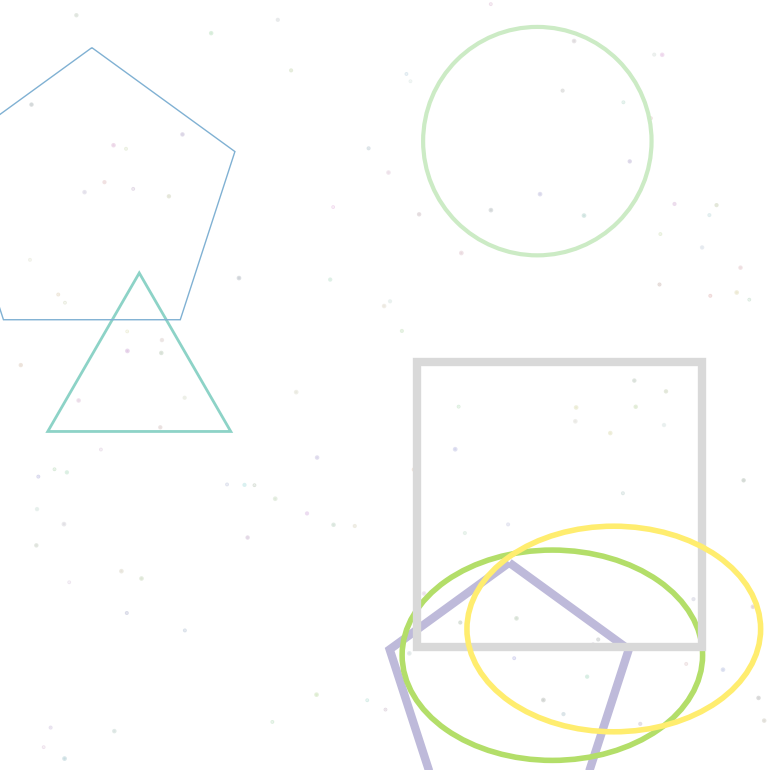[{"shape": "triangle", "thickness": 1, "radius": 0.69, "center": [0.181, 0.508]}, {"shape": "pentagon", "thickness": 3, "radius": 0.82, "center": [0.661, 0.106]}, {"shape": "pentagon", "thickness": 0.5, "radius": 0.98, "center": [0.119, 0.743]}, {"shape": "oval", "thickness": 2, "radius": 0.98, "center": [0.717, 0.149]}, {"shape": "square", "thickness": 3, "radius": 0.92, "center": [0.726, 0.345]}, {"shape": "circle", "thickness": 1.5, "radius": 0.74, "center": [0.698, 0.817]}, {"shape": "oval", "thickness": 2, "radius": 0.95, "center": [0.797, 0.183]}]